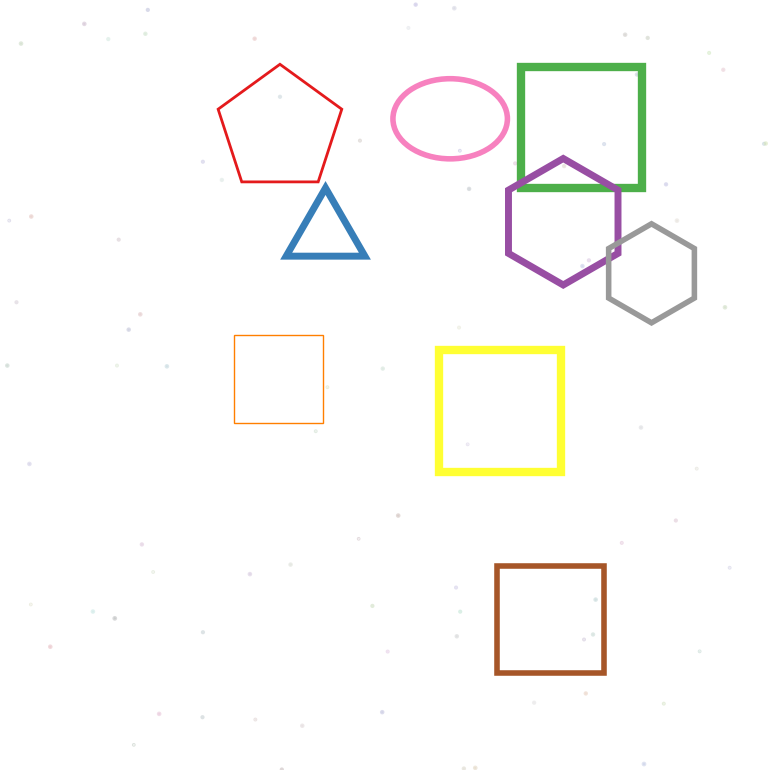[{"shape": "pentagon", "thickness": 1, "radius": 0.42, "center": [0.364, 0.832]}, {"shape": "triangle", "thickness": 2.5, "radius": 0.3, "center": [0.423, 0.697]}, {"shape": "square", "thickness": 3, "radius": 0.39, "center": [0.755, 0.834]}, {"shape": "hexagon", "thickness": 2.5, "radius": 0.41, "center": [0.731, 0.712]}, {"shape": "square", "thickness": 0.5, "radius": 0.29, "center": [0.362, 0.508]}, {"shape": "square", "thickness": 3, "radius": 0.4, "center": [0.649, 0.467]}, {"shape": "square", "thickness": 2, "radius": 0.35, "center": [0.715, 0.196]}, {"shape": "oval", "thickness": 2, "radius": 0.37, "center": [0.585, 0.846]}, {"shape": "hexagon", "thickness": 2, "radius": 0.32, "center": [0.846, 0.645]}]